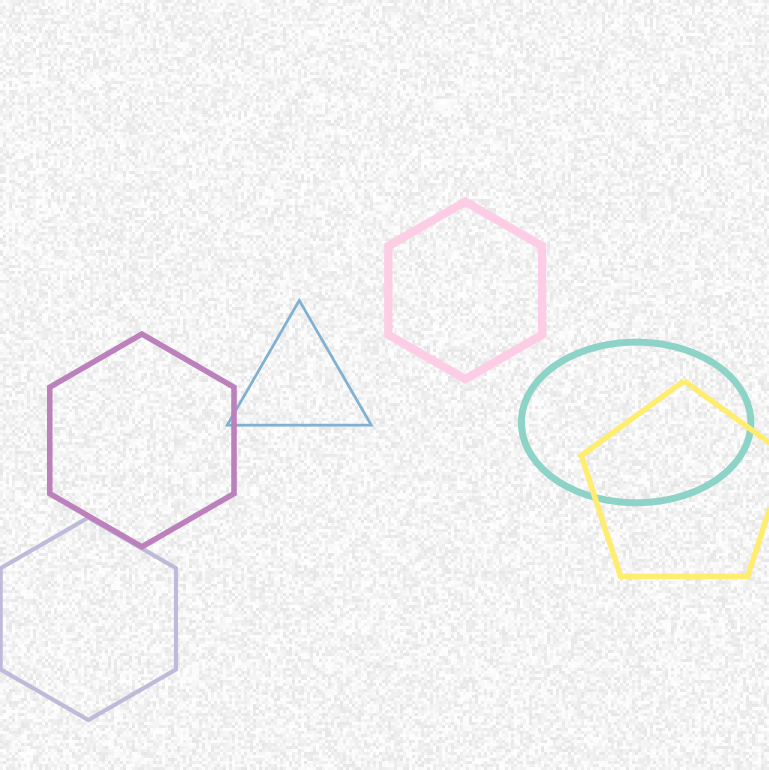[{"shape": "oval", "thickness": 2.5, "radius": 0.75, "center": [0.826, 0.451]}, {"shape": "hexagon", "thickness": 1.5, "radius": 0.66, "center": [0.115, 0.196]}, {"shape": "triangle", "thickness": 1, "radius": 0.54, "center": [0.389, 0.502]}, {"shape": "hexagon", "thickness": 3, "radius": 0.58, "center": [0.604, 0.623]}, {"shape": "hexagon", "thickness": 2, "radius": 0.69, "center": [0.184, 0.428]}, {"shape": "pentagon", "thickness": 2, "radius": 0.7, "center": [0.888, 0.365]}]